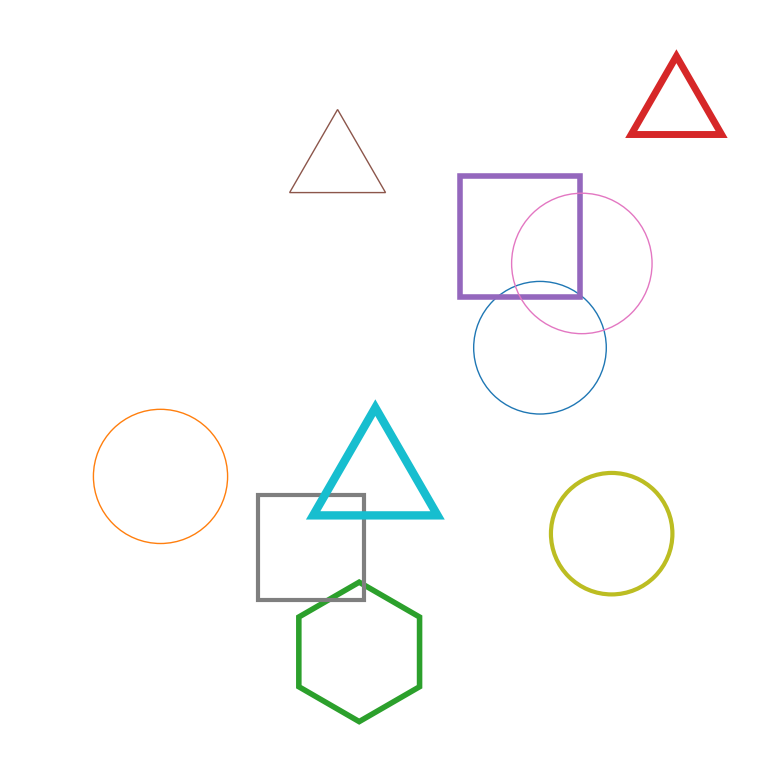[{"shape": "circle", "thickness": 0.5, "radius": 0.43, "center": [0.701, 0.548]}, {"shape": "circle", "thickness": 0.5, "radius": 0.44, "center": [0.208, 0.381]}, {"shape": "hexagon", "thickness": 2, "radius": 0.45, "center": [0.466, 0.153]}, {"shape": "triangle", "thickness": 2.5, "radius": 0.34, "center": [0.878, 0.859]}, {"shape": "square", "thickness": 2, "radius": 0.39, "center": [0.675, 0.693]}, {"shape": "triangle", "thickness": 0.5, "radius": 0.36, "center": [0.438, 0.786]}, {"shape": "circle", "thickness": 0.5, "radius": 0.46, "center": [0.756, 0.658]}, {"shape": "square", "thickness": 1.5, "radius": 0.34, "center": [0.404, 0.289]}, {"shape": "circle", "thickness": 1.5, "radius": 0.39, "center": [0.794, 0.307]}, {"shape": "triangle", "thickness": 3, "radius": 0.47, "center": [0.487, 0.377]}]